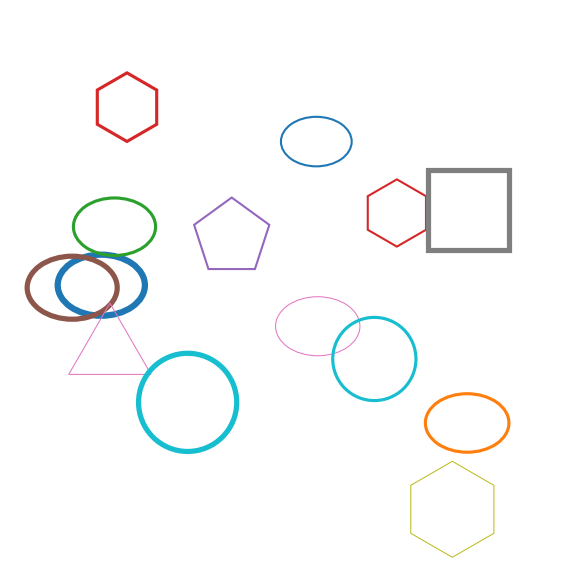[{"shape": "oval", "thickness": 3, "radius": 0.38, "center": [0.175, 0.505]}, {"shape": "oval", "thickness": 1, "radius": 0.31, "center": [0.548, 0.754]}, {"shape": "oval", "thickness": 1.5, "radius": 0.36, "center": [0.809, 0.267]}, {"shape": "oval", "thickness": 1.5, "radius": 0.36, "center": [0.198, 0.607]}, {"shape": "hexagon", "thickness": 1.5, "radius": 0.3, "center": [0.22, 0.814]}, {"shape": "hexagon", "thickness": 1, "radius": 0.29, "center": [0.687, 0.63]}, {"shape": "pentagon", "thickness": 1, "radius": 0.34, "center": [0.401, 0.589]}, {"shape": "oval", "thickness": 2.5, "radius": 0.39, "center": [0.125, 0.501]}, {"shape": "triangle", "thickness": 0.5, "radius": 0.41, "center": [0.19, 0.392]}, {"shape": "oval", "thickness": 0.5, "radius": 0.37, "center": [0.55, 0.434]}, {"shape": "square", "thickness": 2.5, "radius": 0.35, "center": [0.811, 0.636]}, {"shape": "hexagon", "thickness": 0.5, "radius": 0.42, "center": [0.783, 0.117]}, {"shape": "circle", "thickness": 2.5, "radius": 0.42, "center": [0.325, 0.302]}, {"shape": "circle", "thickness": 1.5, "radius": 0.36, "center": [0.648, 0.378]}]